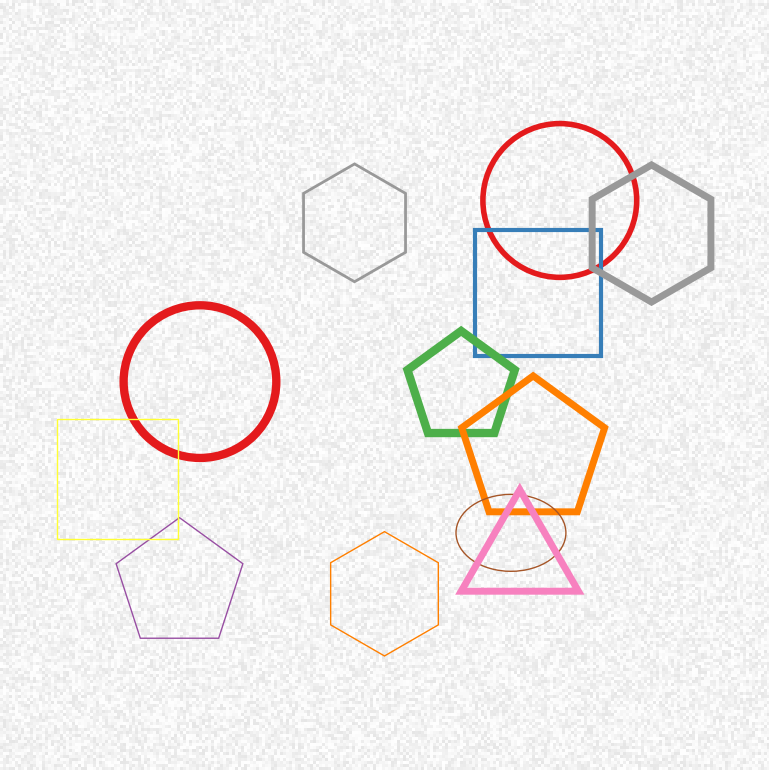[{"shape": "circle", "thickness": 2, "radius": 0.5, "center": [0.727, 0.74]}, {"shape": "circle", "thickness": 3, "radius": 0.5, "center": [0.26, 0.504]}, {"shape": "square", "thickness": 1.5, "radius": 0.41, "center": [0.699, 0.62]}, {"shape": "pentagon", "thickness": 3, "radius": 0.37, "center": [0.599, 0.497]}, {"shape": "pentagon", "thickness": 0.5, "radius": 0.43, "center": [0.233, 0.241]}, {"shape": "pentagon", "thickness": 2.5, "radius": 0.49, "center": [0.692, 0.414]}, {"shape": "hexagon", "thickness": 0.5, "radius": 0.4, "center": [0.499, 0.229]}, {"shape": "square", "thickness": 0.5, "radius": 0.39, "center": [0.152, 0.378]}, {"shape": "oval", "thickness": 0.5, "radius": 0.36, "center": [0.664, 0.308]}, {"shape": "triangle", "thickness": 2.5, "radius": 0.44, "center": [0.675, 0.276]}, {"shape": "hexagon", "thickness": 1, "radius": 0.38, "center": [0.46, 0.711]}, {"shape": "hexagon", "thickness": 2.5, "radius": 0.45, "center": [0.846, 0.697]}]